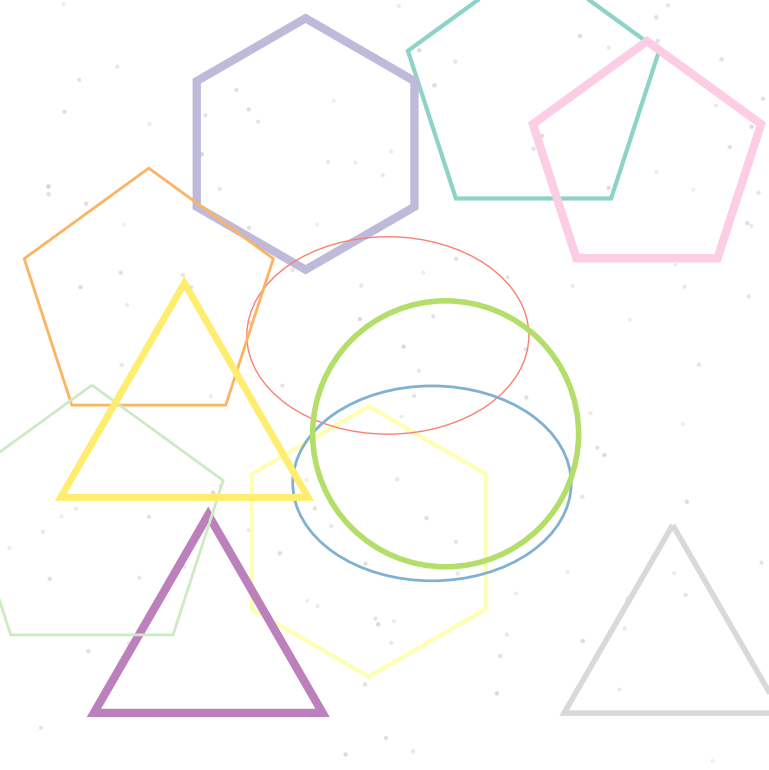[{"shape": "pentagon", "thickness": 1.5, "radius": 0.86, "center": [0.693, 0.881]}, {"shape": "hexagon", "thickness": 1.5, "radius": 0.88, "center": [0.479, 0.297]}, {"shape": "hexagon", "thickness": 3, "radius": 0.82, "center": [0.397, 0.813]}, {"shape": "oval", "thickness": 0.5, "radius": 0.92, "center": [0.504, 0.564]}, {"shape": "oval", "thickness": 1, "radius": 0.9, "center": [0.561, 0.372]}, {"shape": "pentagon", "thickness": 1, "radius": 0.85, "center": [0.193, 0.611]}, {"shape": "circle", "thickness": 2, "radius": 0.86, "center": [0.579, 0.437]}, {"shape": "pentagon", "thickness": 3, "radius": 0.78, "center": [0.84, 0.791]}, {"shape": "triangle", "thickness": 2, "radius": 0.81, "center": [0.874, 0.155]}, {"shape": "triangle", "thickness": 3, "radius": 0.86, "center": [0.27, 0.16]}, {"shape": "pentagon", "thickness": 1, "radius": 0.9, "center": [0.119, 0.321]}, {"shape": "triangle", "thickness": 2.5, "radius": 0.93, "center": [0.239, 0.447]}]